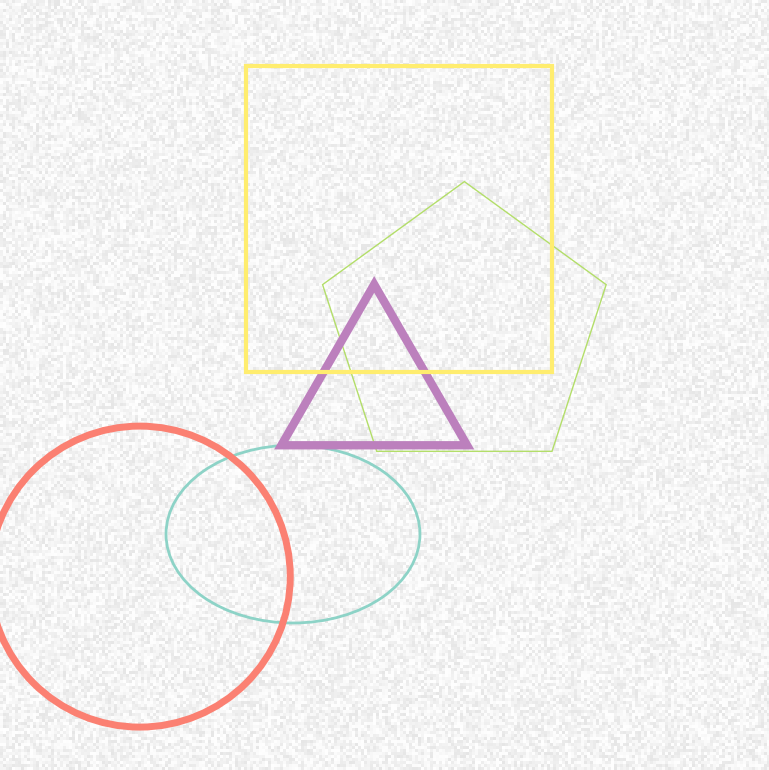[{"shape": "oval", "thickness": 1, "radius": 0.82, "center": [0.381, 0.306]}, {"shape": "circle", "thickness": 2.5, "radius": 0.98, "center": [0.182, 0.251]}, {"shape": "pentagon", "thickness": 0.5, "radius": 0.97, "center": [0.603, 0.571]}, {"shape": "triangle", "thickness": 3, "radius": 0.7, "center": [0.486, 0.491]}, {"shape": "square", "thickness": 1.5, "radius": 0.99, "center": [0.518, 0.715]}]